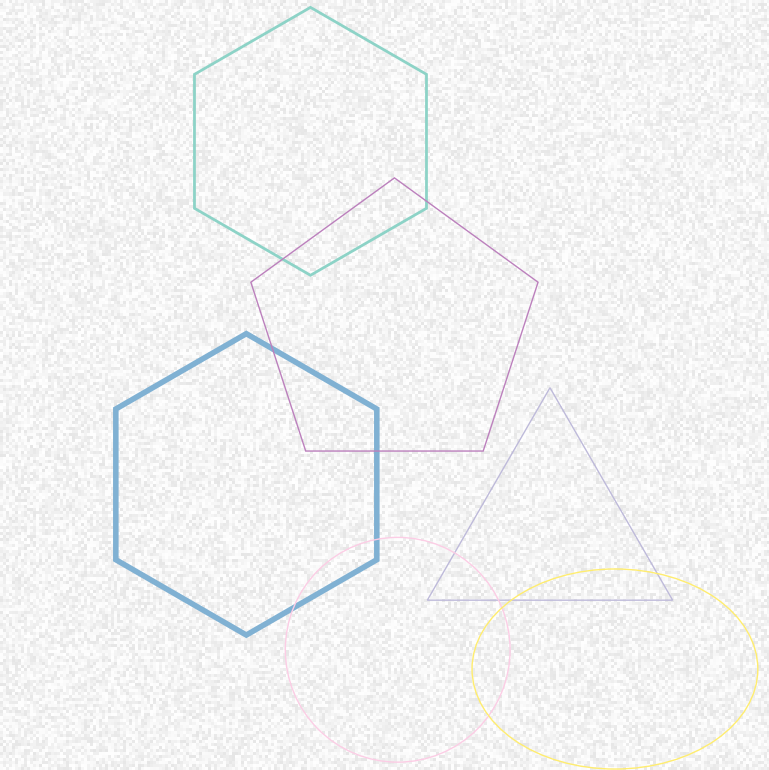[{"shape": "hexagon", "thickness": 1, "radius": 0.87, "center": [0.403, 0.816]}, {"shape": "triangle", "thickness": 0.5, "radius": 0.92, "center": [0.714, 0.313]}, {"shape": "hexagon", "thickness": 2, "radius": 0.98, "center": [0.32, 0.371]}, {"shape": "circle", "thickness": 0.5, "radius": 0.73, "center": [0.516, 0.156]}, {"shape": "pentagon", "thickness": 0.5, "radius": 0.98, "center": [0.512, 0.573]}, {"shape": "oval", "thickness": 0.5, "radius": 0.93, "center": [0.799, 0.131]}]